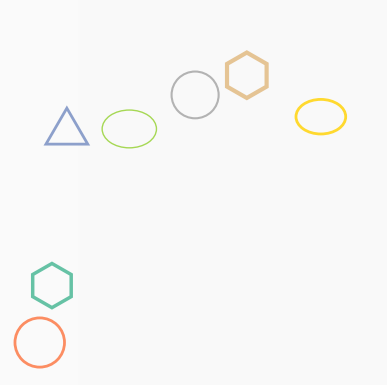[{"shape": "hexagon", "thickness": 2.5, "radius": 0.29, "center": [0.134, 0.258]}, {"shape": "circle", "thickness": 2, "radius": 0.32, "center": [0.103, 0.11]}, {"shape": "triangle", "thickness": 2, "radius": 0.31, "center": [0.173, 0.657]}, {"shape": "oval", "thickness": 1, "radius": 0.35, "center": [0.334, 0.665]}, {"shape": "oval", "thickness": 2, "radius": 0.32, "center": [0.828, 0.697]}, {"shape": "hexagon", "thickness": 3, "radius": 0.29, "center": [0.637, 0.805]}, {"shape": "circle", "thickness": 1.5, "radius": 0.3, "center": [0.504, 0.753]}]